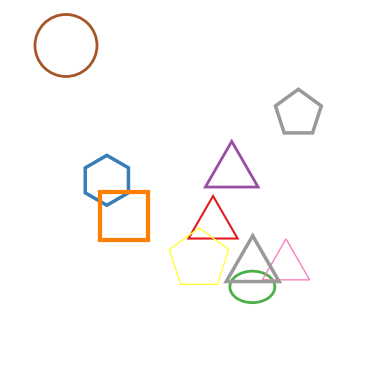[{"shape": "triangle", "thickness": 1.5, "radius": 0.37, "center": [0.553, 0.417]}, {"shape": "hexagon", "thickness": 2.5, "radius": 0.32, "center": [0.278, 0.532]}, {"shape": "oval", "thickness": 2, "radius": 0.29, "center": [0.656, 0.255]}, {"shape": "triangle", "thickness": 2, "radius": 0.4, "center": [0.602, 0.554]}, {"shape": "square", "thickness": 3, "radius": 0.31, "center": [0.322, 0.439]}, {"shape": "pentagon", "thickness": 1, "radius": 0.4, "center": [0.517, 0.327]}, {"shape": "circle", "thickness": 2, "radius": 0.4, "center": [0.171, 0.882]}, {"shape": "triangle", "thickness": 1, "radius": 0.35, "center": [0.743, 0.309]}, {"shape": "pentagon", "thickness": 2.5, "radius": 0.31, "center": [0.775, 0.705]}, {"shape": "triangle", "thickness": 2.5, "radius": 0.4, "center": [0.656, 0.308]}]